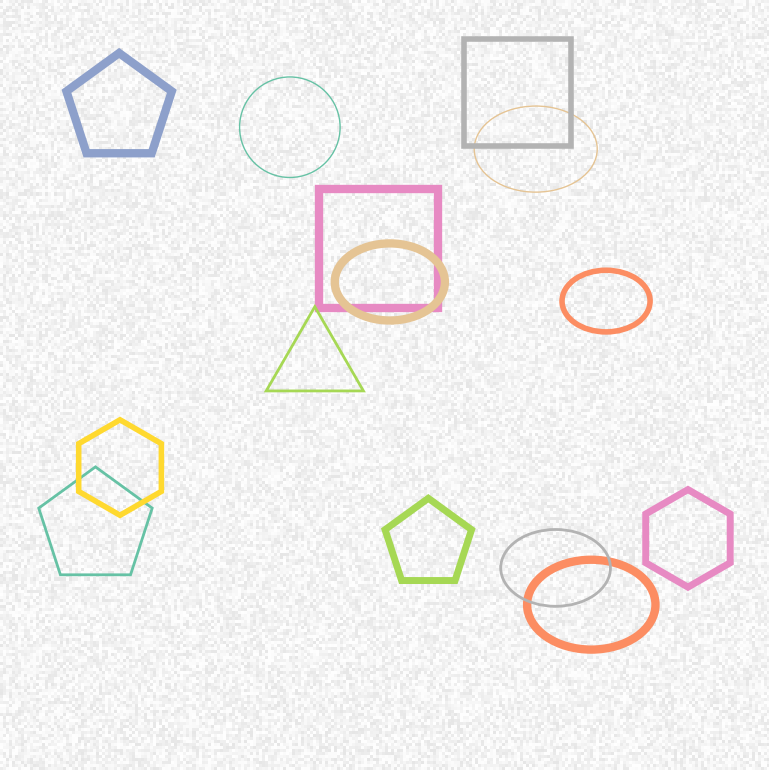[{"shape": "pentagon", "thickness": 1, "radius": 0.39, "center": [0.124, 0.316]}, {"shape": "circle", "thickness": 0.5, "radius": 0.33, "center": [0.376, 0.835]}, {"shape": "oval", "thickness": 2, "radius": 0.29, "center": [0.787, 0.609]}, {"shape": "oval", "thickness": 3, "radius": 0.42, "center": [0.768, 0.215]}, {"shape": "pentagon", "thickness": 3, "radius": 0.36, "center": [0.155, 0.859]}, {"shape": "hexagon", "thickness": 2.5, "radius": 0.32, "center": [0.893, 0.301]}, {"shape": "square", "thickness": 3, "radius": 0.39, "center": [0.492, 0.677]}, {"shape": "pentagon", "thickness": 2.5, "radius": 0.3, "center": [0.556, 0.294]}, {"shape": "triangle", "thickness": 1, "radius": 0.36, "center": [0.409, 0.529]}, {"shape": "hexagon", "thickness": 2, "radius": 0.31, "center": [0.156, 0.393]}, {"shape": "oval", "thickness": 0.5, "radius": 0.4, "center": [0.696, 0.806]}, {"shape": "oval", "thickness": 3, "radius": 0.36, "center": [0.506, 0.634]}, {"shape": "oval", "thickness": 1, "radius": 0.36, "center": [0.722, 0.262]}, {"shape": "square", "thickness": 2, "radius": 0.35, "center": [0.672, 0.88]}]